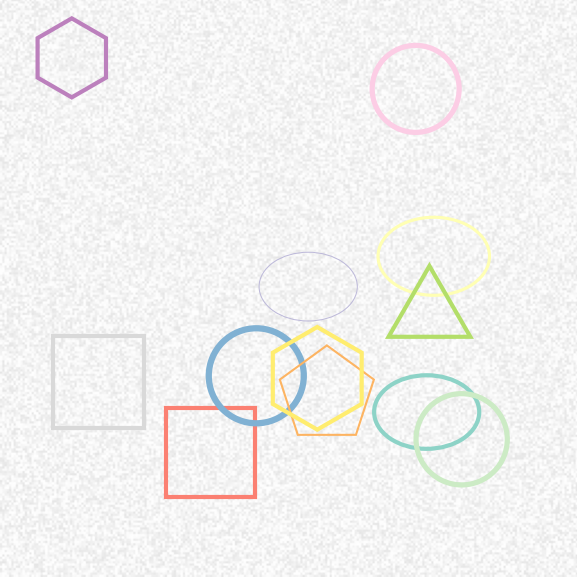[{"shape": "oval", "thickness": 2, "radius": 0.46, "center": [0.739, 0.286]}, {"shape": "oval", "thickness": 1.5, "radius": 0.48, "center": [0.751, 0.555]}, {"shape": "oval", "thickness": 0.5, "radius": 0.43, "center": [0.534, 0.503]}, {"shape": "square", "thickness": 2, "radius": 0.39, "center": [0.365, 0.216]}, {"shape": "circle", "thickness": 3, "radius": 0.41, "center": [0.444, 0.348]}, {"shape": "pentagon", "thickness": 1, "radius": 0.43, "center": [0.566, 0.315]}, {"shape": "triangle", "thickness": 2, "radius": 0.41, "center": [0.744, 0.457]}, {"shape": "circle", "thickness": 2.5, "radius": 0.38, "center": [0.72, 0.845]}, {"shape": "square", "thickness": 2, "radius": 0.4, "center": [0.171, 0.337]}, {"shape": "hexagon", "thickness": 2, "radius": 0.34, "center": [0.124, 0.899]}, {"shape": "circle", "thickness": 2.5, "radius": 0.4, "center": [0.799, 0.238]}, {"shape": "hexagon", "thickness": 2, "radius": 0.44, "center": [0.549, 0.344]}]